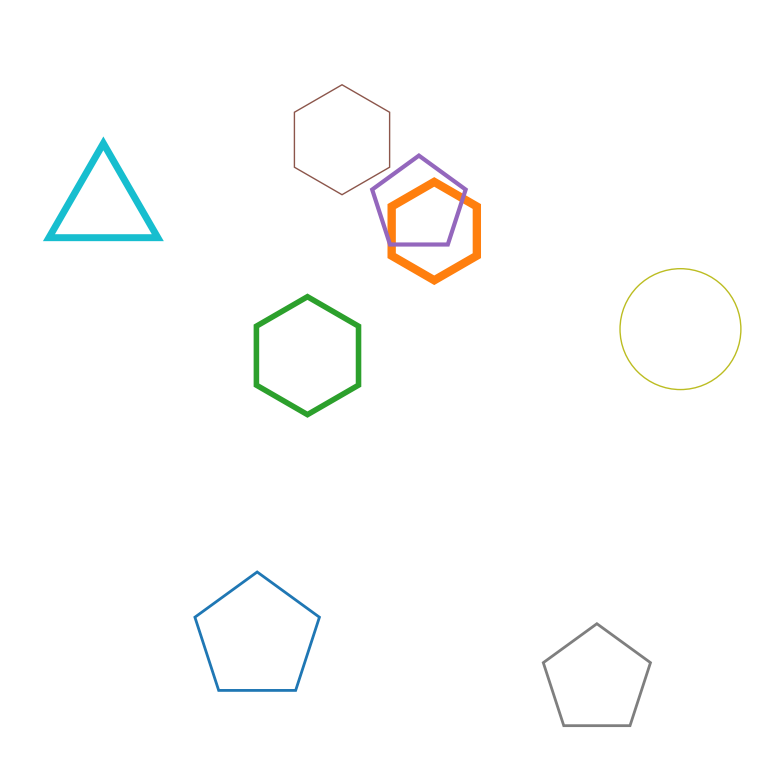[{"shape": "pentagon", "thickness": 1, "radius": 0.43, "center": [0.334, 0.172]}, {"shape": "hexagon", "thickness": 3, "radius": 0.32, "center": [0.564, 0.7]}, {"shape": "hexagon", "thickness": 2, "radius": 0.38, "center": [0.399, 0.538]}, {"shape": "pentagon", "thickness": 1.5, "radius": 0.32, "center": [0.544, 0.734]}, {"shape": "hexagon", "thickness": 0.5, "radius": 0.36, "center": [0.444, 0.819]}, {"shape": "pentagon", "thickness": 1, "radius": 0.37, "center": [0.775, 0.117]}, {"shape": "circle", "thickness": 0.5, "radius": 0.39, "center": [0.884, 0.573]}, {"shape": "triangle", "thickness": 2.5, "radius": 0.41, "center": [0.134, 0.732]}]